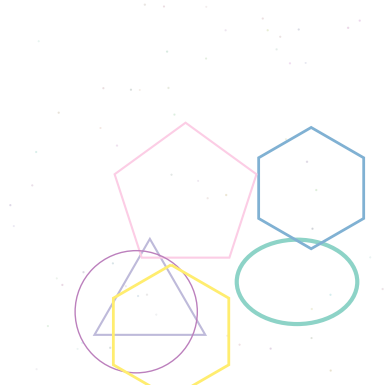[{"shape": "oval", "thickness": 3, "radius": 0.78, "center": [0.771, 0.268]}, {"shape": "triangle", "thickness": 1.5, "radius": 0.83, "center": [0.389, 0.213]}, {"shape": "hexagon", "thickness": 2, "radius": 0.79, "center": [0.808, 0.511]}, {"shape": "pentagon", "thickness": 1.5, "radius": 0.97, "center": [0.482, 0.488]}, {"shape": "circle", "thickness": 1, "radius": 0.79, "center": [0.354, 0.19]}, {"shape": "hexagon", "thickness": 2, "radius": 0.87, "center": [0.444, 0.139]}]